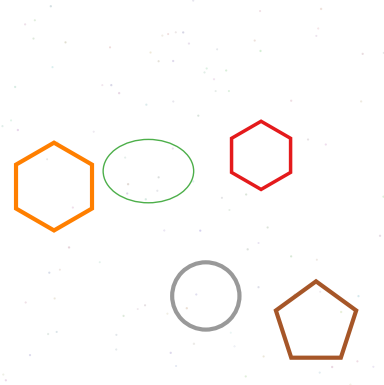[{"shape": "hexagon", "thickness": 2.5, "radius": 0.44, "center": [0.678, 0.596]}, {"shape": "oval", "thickness": 1, "radius": 0.59, "center": [0.385, 0.556]}, {"shape": "hexagon", "thickness": 3, "radius": 0.57, "center": [0.14, 0.515]}, {"shape": "pentagon", "thickness": 3, "radius": 0.55, "center": [0.821, 0.16]}, {"shape": "circle", "thickness": 3, "radius": 0.44, "center": [0.535, 0.231]}]